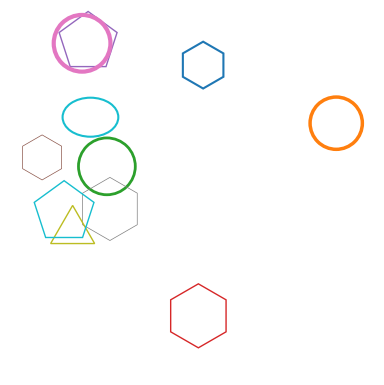[{"shape": "hexagon", "thickness": 1.5, "radius": 0.3, "center": [0.528, 0.831]}, {"shape": "circle", "thickness": 2.5, "radius": 0.34, "center": [0.873, 0.68]}, {"shape": "circle", "thickness": 2, "radius": 0.37, "center": [0.278, 0.568]}, {"shape": "hexagon", "thickness": 1, "radius": 0.42, "center": [0.515, 0.18]}, {"shape": "pentagon", "thickness": 1, "radius": 0.4, "center": [0.229, 0.891]}, {"shape": "hexagon", "thickness": 0.5, "radius": 0.29, "center": [0.109, 0.591]}, {"shape": "circle", "thickness": 3, "radius": 0.37, "center": [0.213, 0.888]}, {"shape": "hexagon", "thickness": 0.5, "radius": 0.41, "center": [0.285, 0.457]}, {"shape": "triangle", "thickness": 1, "radius": 0.33, "center": [0.189, 0.4]}, {"shape": "pentagon", "thickness": 1, "radius": 0.41, "center": [0.167, 0.449]}, {"shape": "oval", "thickness": 1.5, "radius": 0.36, "center": [0.235, 0.696]}]